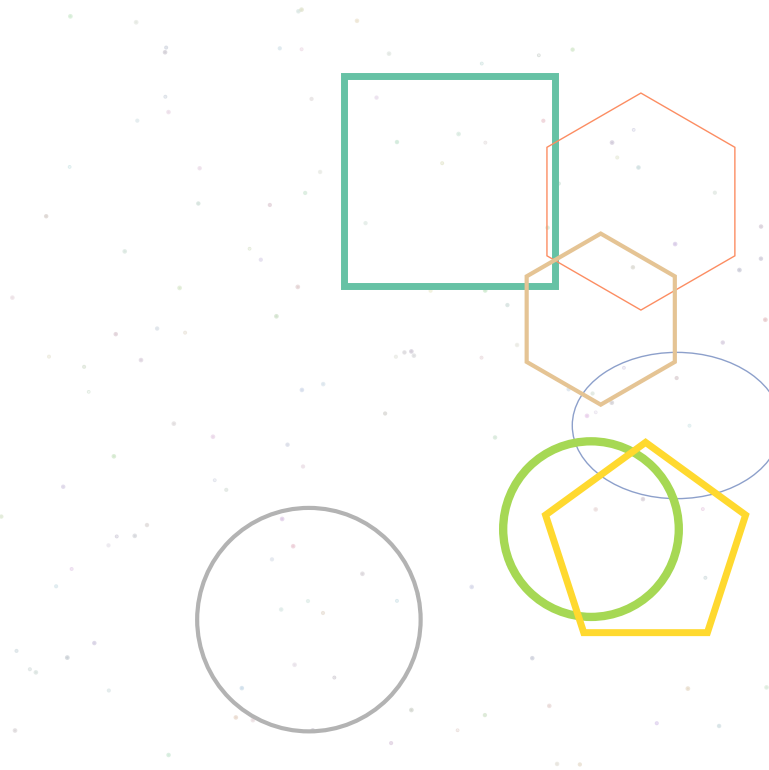[{"shape": "square", "thickness": 2.5, "radius": 0.68, "center": [0.584, 0.765]}, {"shape": "hexagon", "thickness": 0.5, "radius": 0.7, "center": [0.832, 0.738]}, {"shape": "oval", "thickness": 0.5, "radius": 0.68, "center": [0.879, 0.447]}, {"shape": "circle", "thickness": 3, "radius": 0.57, "center": [0.768, 0.313]}, {"shape": "pentagon", "thickness": 2.5, "radius": 0.68, "center": [0.838, 0.289]}, {"shape": "hexagon", "thickness": 1.5, "radius": 0.56, "center": [0.78, 0.586]}, {"shape": "circle", "thickness": 1.5, "radius": 0.73, "center": [0.401, 0.195]}]